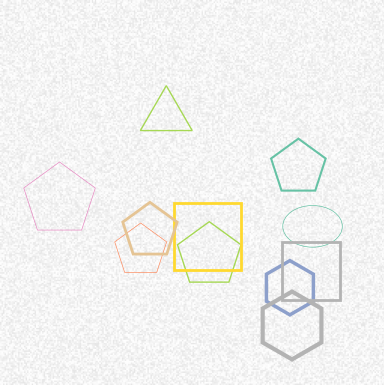[{"shape": "pentagon", "thickness": 1.5, "radius": 0.37, "center": [0.775, 0.565]}, {"shape": "oval", "thickness": 0.5, "radius": 0.39, "center": [0.812, 0.412]}, {"shape": "pentagon", "thickness": 0.5, "radius": 0.35, "center": [0.365, 0.35]}, {"shape": "hexagon", "thickness": 2.5, "radius": 0.35, "center": [0.753, 0.253]}, {"shape": "pentagon", "thickness": 0.5, "radius": 0.49, "center": [0.155, 0.481]}, {"shape": "pentagon", "thickness": 1, "radius": 0.43, "center": [0.544, 0.337]}, {"shape": "triangle", "thickness": 1, "radius": 0.39, "center": [0.432, 0.7]}, {"shape": "square", "thickness": 2, "radius": 0.44, "center": [0.539, 0.386]}, {"shape": "pentagon", "thickness": 2, "radius": 0.37, "center": [0.39, 0.4]}, {"shape": "hexagon", "thickness": 3, "radius": 0.44, "center": [0.759, 0.155]}, {"shape": "square", "thickness": 2, "radius": 0.38, "center": [0.807, 0.297]}]